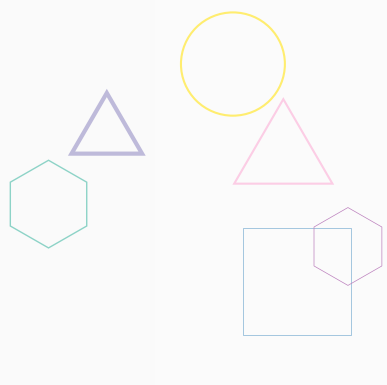[{"shape": "hexagon", "thickness": 1, "radius": 0.57, "center": [0.125, 0.47]}, {"shape": "triangle", "thickness": 3, "radius": 0.53, "center": [0.276, 0.653]}, {"shape": "square", "thickness": 0.5, "radius": 0.7, "center": [0.767, 0.269]}, {"shape": "triangle", "thickness": 1.5, "radius": 0.73, "center": [0.731, 0.596]}, {"shape": "hexagon", "thickness": 0.5, "radius": 0.51, "center": [0.898, 0.36]}, {"shape": "circle", "thickness": 1.5, "radius": 0.67, "center": [0.601, 0.834]}]